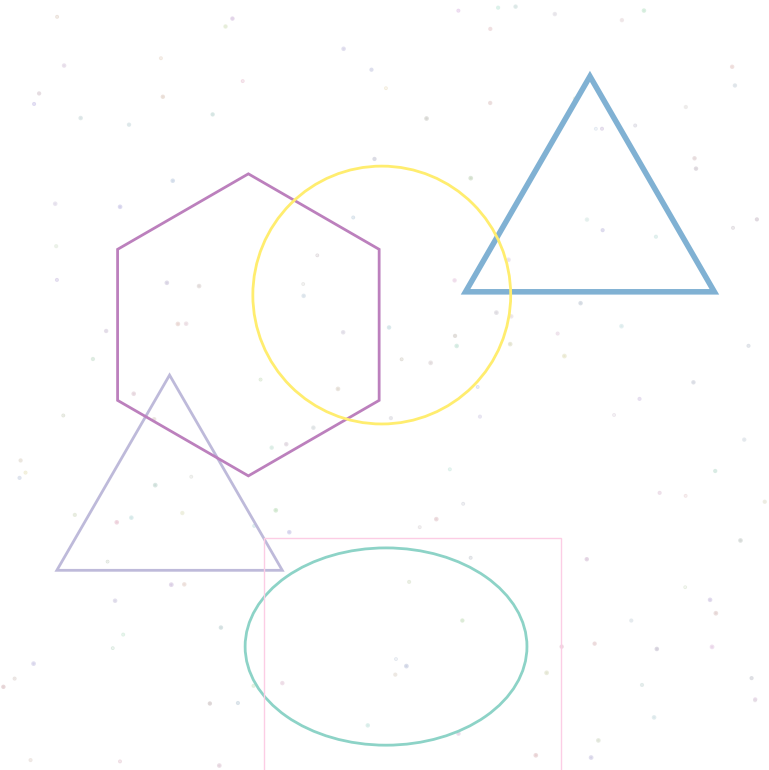[{"shape": "oval", "thickness": 1, "radius": 0.92, "center": [0.501, 0.16]}, {"shape": "triangle", "thickness": 1, "radius": 0.85, "center": [0.22, 0.344]}, {"shape": "triangle", "thickness": 2, "radius": 0.93, "center": [0.766, 0.714]}, {"shape": "square", "thickness": 0.5, "radius": 0.96, "center": [0.535, 0.109]}, {"shape": "hexagon", "thickness": 1, "radius": 0.98, "center": [0.323, 0.578]}, {"shape": "circle", "thickness": 1, "radius": 0.84, "center": [0.496, 0.617]}]